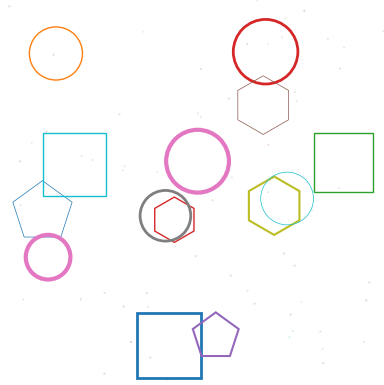[{"shape": "square", "thickness": 2, "radius": 0.42, "center": [0.439, 0.102]}, {"shape": "pentagon", "thickness": 0.5, "radius": 0.4, "center": [0.11, 0.45]}, {"shape": "circle", "thickness": 1, "radius": 0.34, "center": [0.145, 0.861]}, {"shape": "square", "thickness": 1, "radius": 0.38, "center": [0.893, 0.577]}, {"shape": "circle", "thickness": 2, "radius": 0.42, "center": [0.69, 0.866]}, {"shape": "hexagon", "thickness": 1, "radius": 0.29, "center": [0.453, 0.429]}, {"shape": "pentagon", "thickness": 1.5, "radius": 0.31, "center": [0.56, 0.126]}, {"shape": "hexagon", "thickness": 0.5, "radius": 0.38, "center": [0.684, 0.727]}, {"shape": "circle", "thickness": 3, "radius": 0.41, "center": [0.513, 0.581]}, {"shape": "circle", "thickness": 3, "radius": 0.29, "center": [0.125, 0.332]}, {"shape": "circle", "thickness": 2, "radius": 0.33, "center": [0.43, 0.44]}, {"shape": "hexagon", "thickness": 1.5, "radius": 0.38, "center": [0.712, 0.466]}, {"shape": "circle", "thickness": 0.5, "radius": 0.34, "center": [0.746, 0.484]}, {"shape": "square", "thickness": 1, "radius": 0.41, "center": [0.194, 0.573]}]